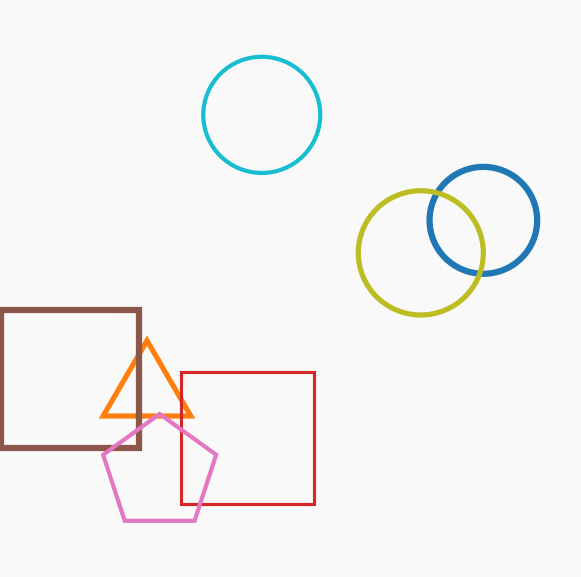[{"shape": "circle", "thickness": 3, "radius": 0.46, "center": [0.832, 0.618]}, {"shape": "triangle", "thickness": 2.5, "radius": 0.44, "center": [0.253, 0.322]}, {"shape": "square", "thickness": 1.5, "radius": 0.57, "center": [0.426, 0.241]}, {"shape": "square", "thickness": 3, "radius": 0.6, "center": [0.12, 0.343]}, {"shape": "pentagon", "thickness": 2, "radius": 0.51, "center": [0.275, 0.18]}, {"shape": "circle", "thickness": 2.5, "radius": 0.54, "center": [0.724, 0.561]}, {"shape": "circle", "thickness": 2, "radius": 0.5, "center": [0.45, 0.8]}]